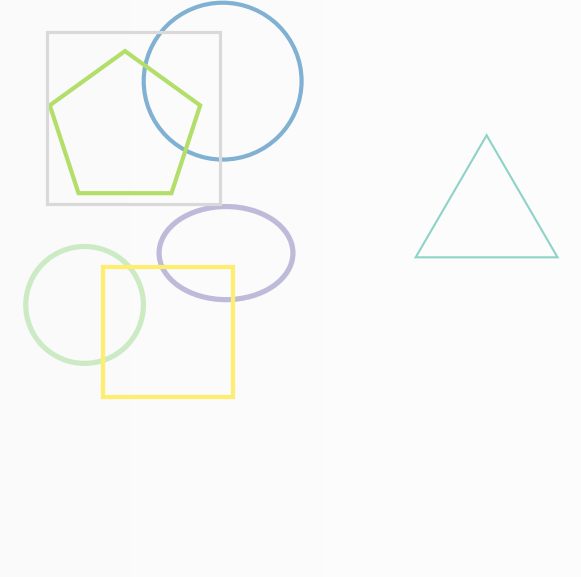[{"shape": "triangle", "thickness": 1, "radius": 0.7, "center": [0.837, 0.624]}, {"shape": "oval", "thickness": 2.5, "radius": 0.58, "center": [0.389, 0.561]}, {"shape": "circle", "thickness": 2, "radius": 0.68, "center": [0.383, 0.859]}, {"shape": "pentagon", "thickness": 2, "radius": 0.68, "center": [0.215, 0.775]}, {"shape": "square", "thickness": 1.5, "radius": 0.75, "center": [0.229, 0.794]}, {"shape": "circle", "thickness": 2.5, "radius": 0.51, "center": [0.146, 0.471]}, {"shape": "square", "thickness": 2, "radius": 0.56, "center": [0.289, 0.424]}]